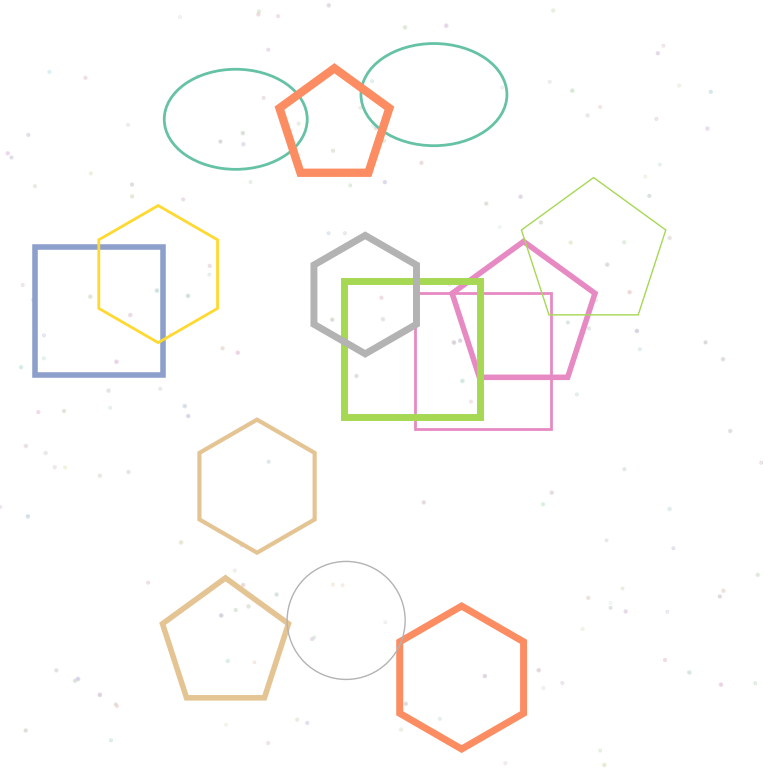[{"shape": "oval", "thickness": 1, "radius": 0.47, "center": [0.564, 0.877]}, {"shape": "oval", "thickness": 1, "radius": 0.46, "center": [0.306, 0.845]}, {"shape": "pentagon", "thickness": 3, "radius": 0.38, "center": [0.434, 0.836]}, {"shape": "hexagon", "thickness": 2.5, "radius": 0.46, "center": [0.6, 0.12]}, {"shape": "square", "thickness": 2, "radius": 0.42, "center": [0.128, 0.596]}, {"shape": "pentagon", "thickness": 2, "radius": 0.49, "center": [0.68, 0.589]}, {"shape": "square", "thickness": 1, "radius": 0.44, "center": [0.628, 0.531]}, {"shape": "square", "thickness": 2.5, "radius": 0.44, "center": [0.535, 0.547]}, {"shape": "pentagon", "thickness": 0.5, "radius": 0.49, "center": [0.771, 0.671]}, {"shape": "hexagon", "thickness": 1, "radius": 0.45, "center": [0.205, 0.644]}, {"shape": "hexagon", "thickness": 1.5, "radius": 0.43, "center": [0.334, 0.369]}, {"shape": "pentagon", "thickness": 2, "radius": 0.43, "center": [0.293, 0.163]}, {"shape": "hexagon", "thickness": 2.5, "radius": 0.38, "center": [0.474, 0.617]}, {"shape": "circle", "thickness": 0.5, "radius": 0.38, "center": [0.45, 0.194]}]